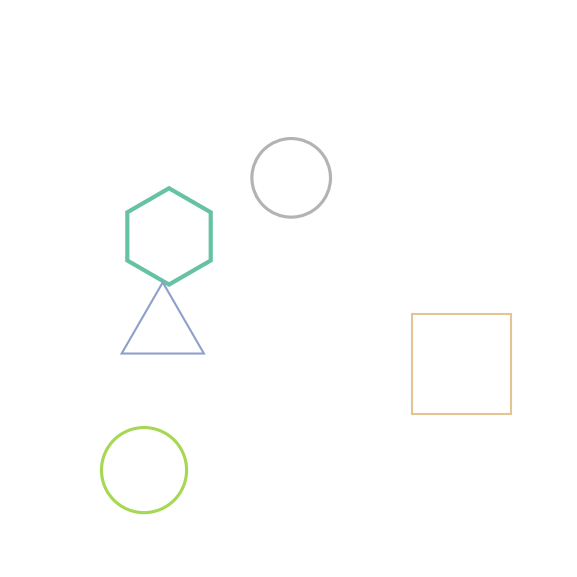[{"shape": "hexagon", "thickness": 2, "radius": 0.42, "center": [0.293, 0.59]}, {"shape": "triangle", "thickness": 1, "radius": 0.41, "center": [0.282, 0.428]}, {"shape": "circle", "thickness": 1.5, "radius": 0.37, "center": [0.249, 0.185]}, {"shape": "square", "thickness": 1, "radius": 0.43, "center": [0.799, 0.369]}, {"shape": "circle", "thickness": 1.5, "radius": 0.34, "center": [0.504, 0.691]}]